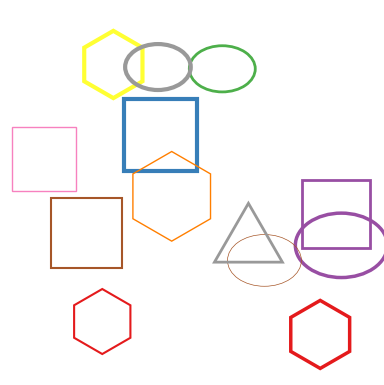[{"shape": "hexagon", "thickness": 1.5, "radius": 0.42, "center": [0.266, 0.165]}, {"shape": "hexagon", "thickness": 2.5, "radius": 0.44, "center": [0.832, 0.131]}, {"shape": "square", "thickness": 3, "radius": 0.47, "center": [0.417, 0.649]}, {"shape": "oval", "thickness": 2, "radius": 0.43, "center": [0.577, 0.821]}, {"shape": "oval", "thickness": 2.5, "radius": 0.6, "center": [0.887, 0.363]}, {"shape": "square", "thickness": 2, "radius": 0.44, "center": [0.873, 0.444]}, {"shape": "hexagon", "thickness": 1, "radius": 0.58, "center": [0.446, 0.49]}, {"shape": "hexagon", "thickness": 3, "radius": 0.44, "center": [0.294, 0.833]}, {"shape": "square", "thickness": 1.5, "radius": 0.46, "center": [0.224, 0.395]}, {"shape": "oval", "thickness": 0.5, "radius": 0.48, "center": [0.687, 0.324]}, {"shape": "square", "thickness": 1, "radius": 0.42, "center": [0.116, 0.587]}, {"shape": "triangle", "thickness": 2, "radius": 0.51, "center": [0.645, 0.37]}, {"shape": "oval", "thickness": 3, "radius": 0.43, "center": [0.41, 0.826]}]